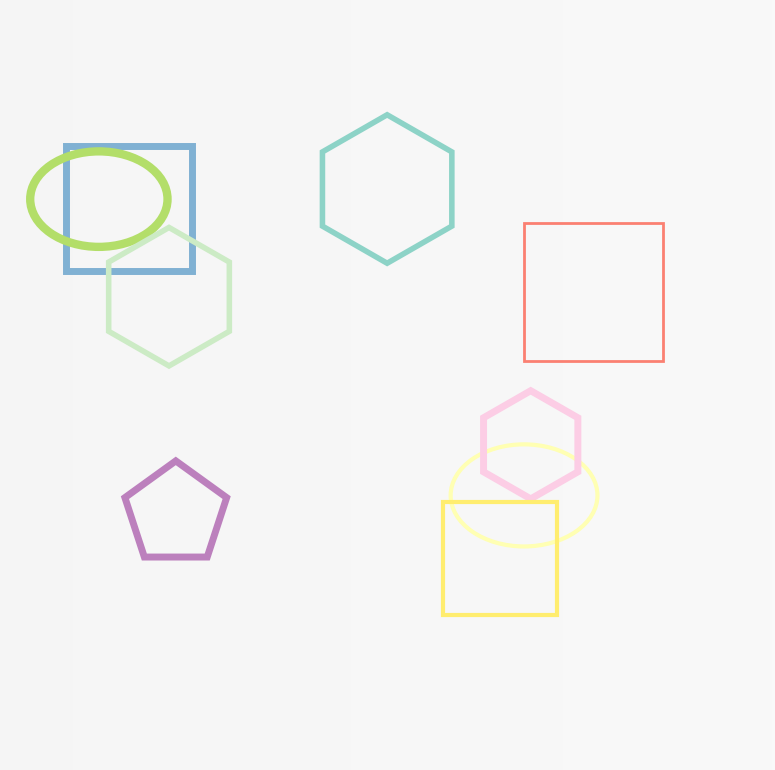[{"shape": "hexagon", "thickness": 2, "radius": 0.48, "center": [0.5, 0.755]}, {"shape": "oval", "thickness": 1.5, "radius": 0.47, "center": [0.676, 0.357]}, {"shape": "square", "thickness": 1, "radius": 0.45, "center": [0.766, 0.621]}, {"shape": "square", "thickness": 2.5, "radius": 0.4, "center": [0.166, 0.73]}, {"shape": "oval", "thickness": 3, "radius": 0.44, "center": [0.128, 0.741]}, {"shape": "hexagon", "thickness": 2.5, "radius": 0.35, "center": [0.685, 0.422]}, {"shape": "pentagon", "thickness": 2.5, "radius": 0.35, "center": [0.227, 0.332]}, {"shape": "hexagon", "thickness": 2, "radius": 0.45, "center": [0.218, 0.615]}, {"shape": "square", "thickness": 1.5, "radius": 0.37, "center": [0.645, 0.275]}]